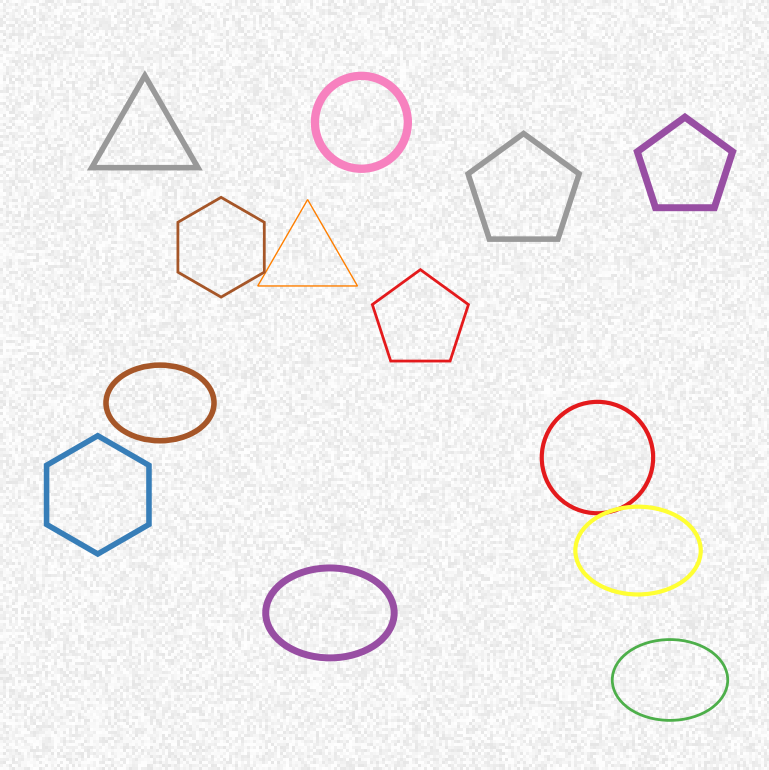[{"shape": "pentagon", "thickness": 1, "radius": 0.33, "center": [0.546, 0.584]}, {"shape": "circle", "thickness": 1.5, "radius": 0.36, "center": [0.776, 0.406]}, {"shape": "hexagon", "thickness": 2, "radius": 0.38, "center": [0.127, 0.357]}, {"shape": "oval", "thickness": 1, "radius": 0.37, "center": [0.87, 0.117]}, {"shape": "oval", "thickness": 2.5, "radius": 0.42, "center": [0.429, 0.204]}, {"shape": "pentagon", "thickness": 2.5, "radius": 0.33, "center": [0.89, 0.783]}, {"shape": "triangle", "thickness": 0.5, "radius": 0.37, "center": [0.399, 0.666]}, {"shape": "oval", "thickness": 1.5, "radius": 0.41, "center": [0.829, 0.285]}, {"shape": "hexagon", "thickness": 1, "radius": 0.32, "center": [0.287, 0.679]}, {"shape": "oval", "thickness": 2, "radius": 0.35, "center": [0.208, 0.477]}, {"shape": "circle", "thickness": 3, "radius": 0.3, "center": [0.469, 0.841]}, {"shape": "pentagon", "thickness": 2, "radius": 0.38, "center": [0.68, 0.751]}, {"shape": "triangle", "thickness": 2, "radius": 0.4, "center": [0.188, 0.822]}]